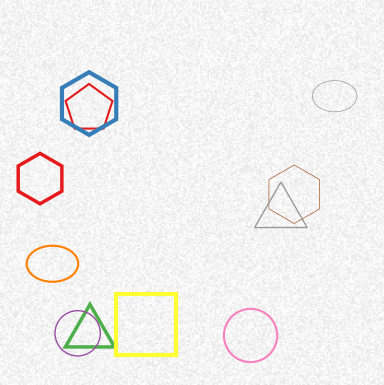[{"shape": "pentagon", "thickness": 1.5, "radius": 0.32, "center": [0.231, 0.718]}, {"shape": "hexagon", "thickness": 2.5, "radius": 0.33, "center": [0.104, 0.536]}, {"shape": "hexagon", "thickness": 3, "radius": 0.41, "center": [0.231, 0.731]}, {"shape": "triangle", "thickness": 2.5, "radius": 0.37, "center": [0.234, 0.136]}, {"shape": "circle", "thickness": 1, "radius": 0.29, "center": [0.202, 0.134]}, {"shape": "oval", "thickness": 1.5, "radius": 0.33, "center": [0.136, 0.315]}, {"shape": "square", "thickness": 3, "radius": 0.39, "center": [0.38, 0.156]}, {"shape": "hexagon", "thickness": 0.5, "radius": 0.38, "center": [0.764, 0.496]}, {"shape": "circle", "thickness": 1.5, "radius": 0.35, "center": [0.651, 0.129]}, {"shape": "oval", "thickness": 0.5, "radius": 0.29, "center": [0.869, 0.75]}, {"shape": "triangle", "thickness": 1, "radius": 0.39, "center": [0.73, 0.448]}]